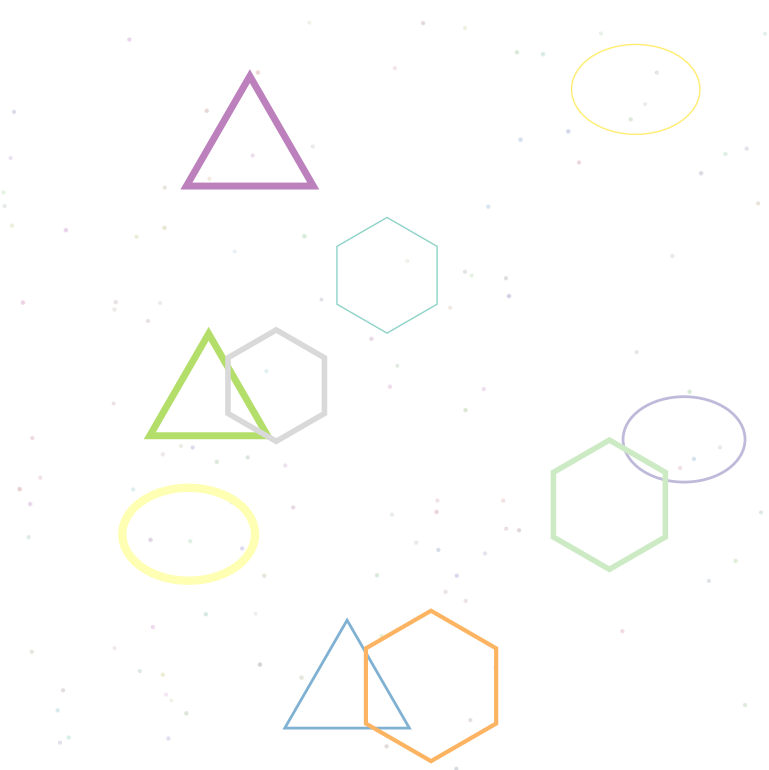[{"shape": "hexagon", "thickness": 0.5, "radius": 0.38, "center": [0.503, 0.642]}, {"shape": "oval", "thickness": 3, "radius": 0.43, "center": [0.245, 0.306]}, {"shape": "oval", "thickness": 1, "radius": 0.4, "center": [0.888, 0.429]}, {"shape": "triangle", "thickness": 1, "radius": 0.47, "center": [0.451, 0.101]}, {"shape": "hexagon", "thickness": 1.5, "radius": 0.49, "center": [0.56, 0.109]}, {"shape": "triangle", "thickness": 2.5, "radius": 0.44, "center": [0.271, 0.478]}, {"shape": "hexagon", "thickness": 2, "radius": 0.36, "center": [0.359, 0.499]}, {"shape": "triangle", "thickness": 2.5, "radius": 0.48, "center": [0.324, 0.806]}, {"shape": "hexagon", "thickness": 2, "radius": 0.42, "center": [0.791, 0.345]}, {"shape": "oval", "thickness": 0.5, "radius": 0.42, "center": [0.826, 0.884]}]